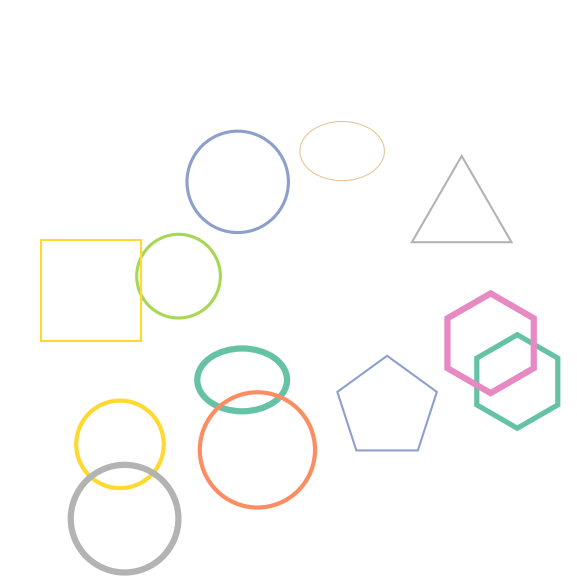[{"shape": "oval", "thickness": 3, "radius": 0.39, "center": [0.419, 0.341]}, {"shape": "hexagon", "thickness": 2.5, "radius": 0.4, "center": [0.896, 0.339]}, {"shape": "circle", "thickness": 2, "radius": 0.5, "center": [0.446, 0.22]}, {"shape": "circle", "thickness": 1.5, "radius": 0.44, "center": [0.412, 0.684]}, {"shape": "pentagon", "thickness": 1, "radius": 0.45, "center": [0.67, 0.292]}, {"shape": "hexagon", "thickness": 3, "radius": 0.43, "center": [0.85, 0.405]}, {"shape": "circle", "thickness": 1.5, "radius": 0.36, "center": [0.309, 0.521]}, {"shape": "circle", "thickness": 2, "radius": 0.38, "center": [0.208, 0.23]}, {"shape": "square", "thickness": 1, "radius": 0.44, "center": [0.158, 0.497]}, {"shape": "oval", "thickness": 0.5, "radius": 0.37, "center": [0.592, 0.738]}, {"shape": "triangle", "thickness": 1, "radius": 0.5, "center": [0.799, 0.63]}, {"shape": "circle", "thickness": 3, "radius": 0.47, "center": [0.216, 0.101]}]